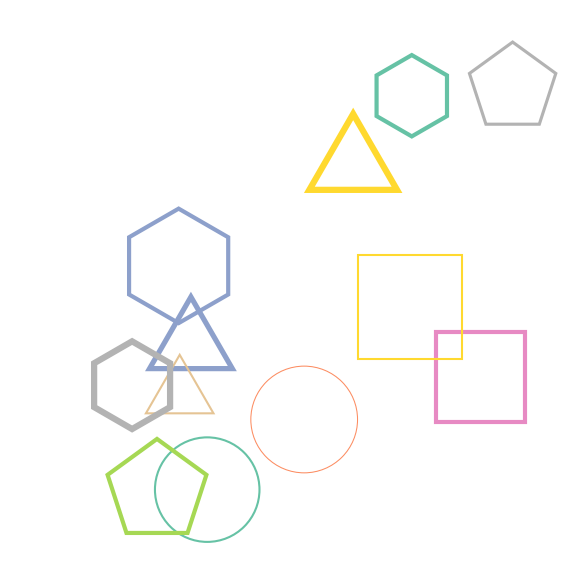[{"shape": "circle", "thickness": 1, "radius": 0.45, "center": [0.359, 0.151]}, {"shape": "hexagon", "thickness": 2, "radius": 0.35, "center": [0.713, 0.833]}, {"shape": "circle", "thickness": 0.5, "radius": 0.46, "center": [0.527, 0.273]}, {"shape": "triangle", "thickness": 2.5, "radius": 0.41, "center": [0.331, 0.402]}, {"shape": "hexagon", "thickness": 2, "radius": 0.5, "center": [0.309, 0.539]}, {"shape": "square", "thickness": 2, "radius": 0.39, "center": [0.832, 0.346]}, {"shape": "pentagon", "thickness": 2, "radius": 0.45, "center": [0.272, 0.149]}, {"shape": "triangle", "thickness": 3, "radius": 0.44, "center": [0.612, 0.714]}, {"shape": "square", "thickness": 1, "radius": 0.45, "center": [0.71, 0.467]}, {"shape": "triangle", "thickness": 1, "radius": 0.34, "center": [0.311, 0.317]}, {"shape": "hexagon", "thickness": 3, "radius": 0.38, "center": [0.229, 0.332]}, {"shape": "pentagon", "thickness": 1.5, "radius": 0.39, "center": [0.888, 0.848]}]